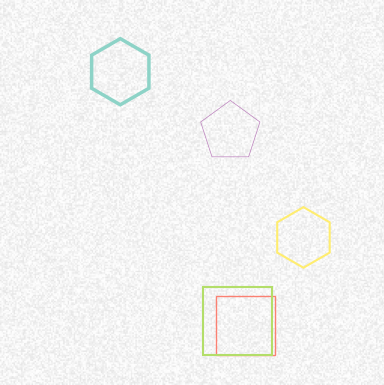[{"shape": "hexagon", "thickness": 2.5, "radius": 0.43, "center": [0.312, 0.814]}, {"shape": "square", "thickness": 1, "radius": 0.38, "center": [0.638, 0.154]}, {"shape": "square", "thickness": 1.5, "radius": 0.44, "center": [0.617, 0.167]}, {"shape": "pentagon", "thickness": 0.5, "radius": 0.4, "center": [0.598, 0.658]}, {"shape": "hexagon", "thickness": 1.5, "radius": 0.39, "center": [0.788, 0.383]}]